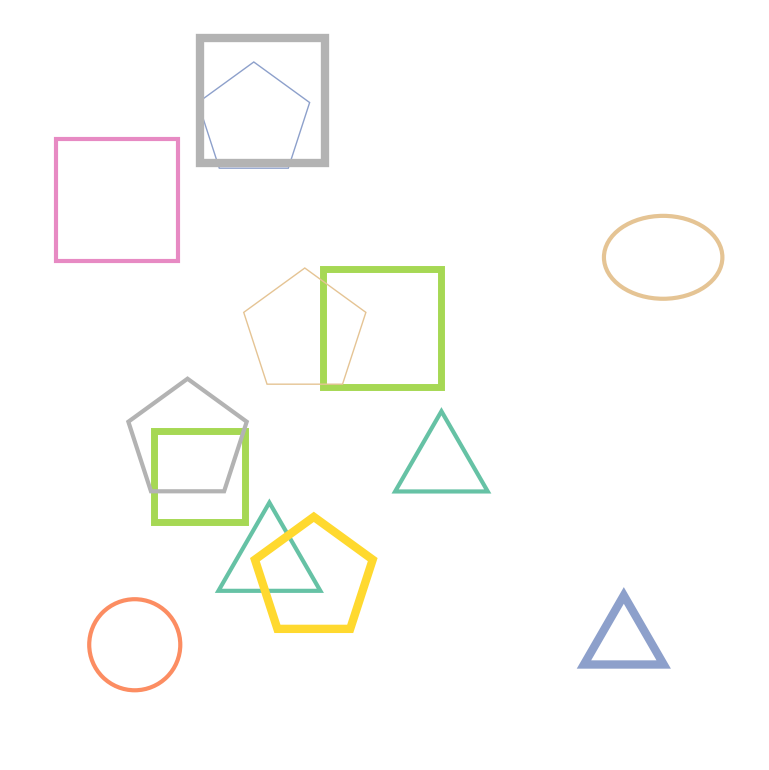[{"shape": "triangle", "thickness": 1.5, "radius": 0.35, "center": [0.573, 0.396]}, {"shape": "triangle", "thickness": 1.5, "radius": 0.38, "center": [0.35, 0.271]}, {"shape": "circle", "thickness": 1.5, "radius": 0.3, "center": [0.175, 0.163]}, {"shape": "pentagon", "thickness": 0.5, "radius": 0.38, "center": [0.33, 0.843]}, {"shape": "triangle", "thickness": 3, "radius": 0.3, "center": [0.81, 0.167]}, {"shape": "square", "thickness": 1.5, "radius": 0.4, "center": [0.152, 0.74]}, {"shape": "square", "thickness": 2.5, "radius": 0.3, "center": [0.259, 0.381]}, {"shape": "square", "thickness": 2.5, "radius": 0.38, "center": [0.496, 0.574]}, {"shape": "pentagon", "thickness": 3, "radius": 0.4, "center": [0.408, 0.248]}, {"shape": "oval", "thickness": 1.5, "radius": 0.38, "center": [0.861, 0.666]}, {"shape": "pentagon", "thickness": 0.5, "radius": 0.42, "center": [0.396, 0.569]}, {"shape": "pentagon", "thickness": 1.5, "radius": 0.4, "center": [0.244, 0.427]}, {"shape": "square", "thickness": 3, "radius": 0.41, "center": [0.341, 0.869]}]